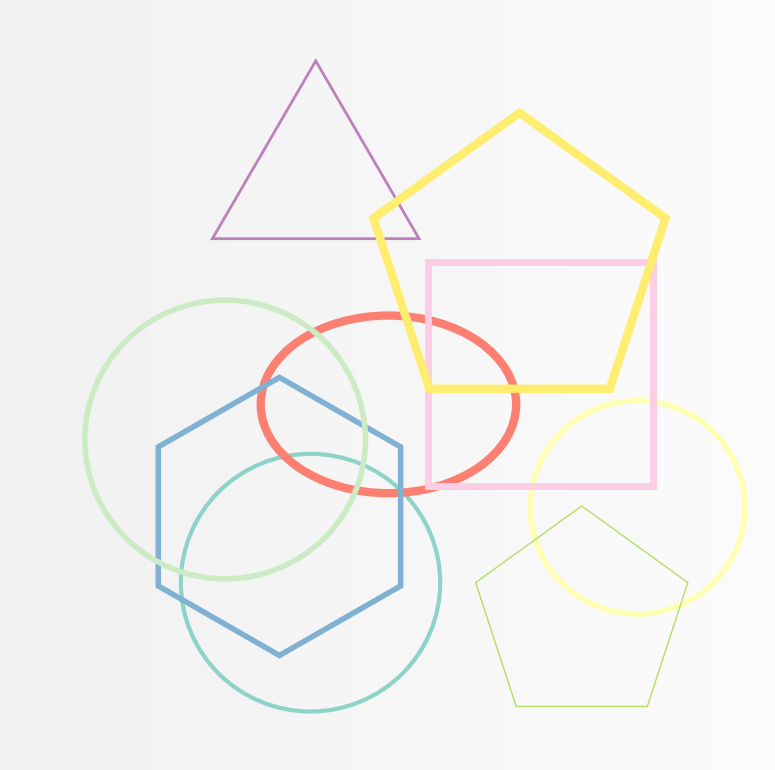[{"shape": "circle", "thickness": 1.5, "radius": 0.84, "center": [0.401, 0.243]}, {"shape": "circle", "thickness": 2, "radius": 0.69, "center": [0.823, 0.341]}, {"shape": "oval", "thickness": 3, "radius": 0.82, "center": [0.501, 0.475]}, {"shape": "hexagon", "thickness": 2, "radius": 0.9, "center": [0.361, 0.329]}, {"shape": "pentagon", "thickness": 0.5, "radius": 0.72, "center": [0.751, 0.199]}, {"shape": "square", "thickness": 2.5, "radius": 0.73, "center": [0.698, 0.515]}, {"shape": "triangle", "thickness": 1, "radius": 0.77, "center": [0.407, 0.767]}, {"shape": "circle", "thickness": 2, "radius": 0.91, "center": [0.291, 0.429]}, {"shape": "pentagon", "thickness": 3, "radius": 0.99, "center": [0.67, 0.655]}]